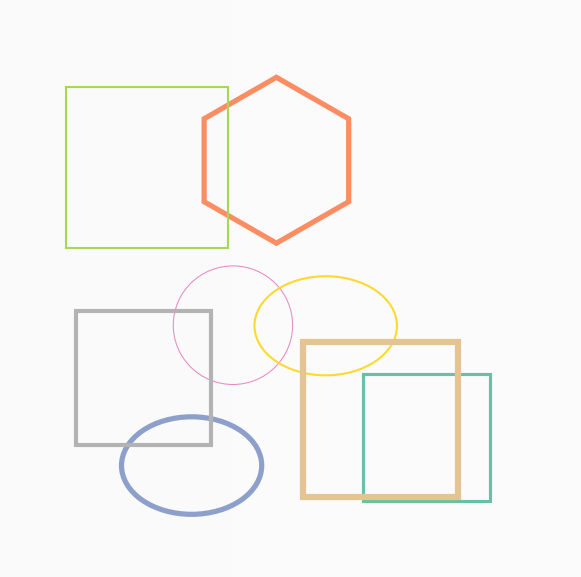[{"shape": "square", "thickness": 1.5, "radius": 0.55, "center": [0.734, 0.241]}, {"shape": "hexagon", "thickness": 2.5, "radius": 0.72, "center": [0.476, 0.722]}, {"shape": "oval", "thickness": 2.5, "radius": 0.6, "center": [0.33, 0.193]}, {"shape": "circle", "thickness": 0.5, "radius": 0.51, "center": [0.401, 0.436]}, {"shape": "square", "thickness": 1, "radius": 0.7, "center": [0.252, 0.708]}, {"shape": "oval", "thickness": 1, "radius": 0.61, "center": [0.56, 0.435]}, {"shape": "square", "thickness": 3, "radius": 0.67, "center": [0.655, 0.273]}, {"shape": "square", "thickness": 2, "radius": 0.58, "center": [0.246, 0.345]}]